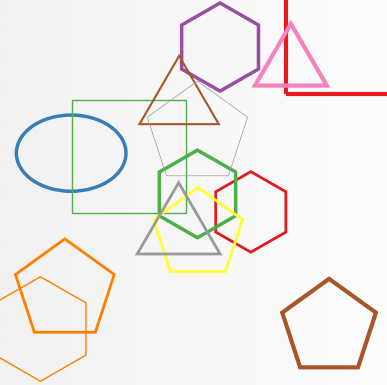[{"shape": "square", "thickness": 3, "radius": 0.68, "center": [0.873, 0.89]}, {"shape": "hexagon", "thickness": 2, "radius": 0.52, "center": [0.647, 0.45]}, {"shape": "oval", "thickness": 2.5, "radius": 0.71, "center": [0.184, 0.602]}, {"shape": "hexagon", "thickness": 2.5, "radius": 0.57, "center": [0.51, 0.496]}, {"shape": "square", "thickness": 1, "radius": 0.74, "center": [0.333, 0.593]}, {"shape": "hexagon", "thickness": 2.5, "radius": 0.57, "center": [0.568, 0.878]}, {"shape": "hexagon", "thickness": 1, "radius": 0.68, "center": [0.104, 0.145]}, {"shape": "pentagon", "thickness": 2, "radius": 0.67, "center": [0.167, 0.246]}, {"shape": "pentagon", "thickness": 2, "radius": 0.6, "center": [0.511, 0.392]}, {"shape": "triangle", "thickness": 1.5, "radius": 0.59, "center": [0.462, 0.737]}, {"shape": "pentagon", "thickness": 3, "radius": 0.64, "center": [0.849, 0.149]}, {"shape": "triangle", "thickness": 3, "radius": 0.54, "center": [0.751, 0.831]}, {"shape": "triangle", "thickness": 2, "radius": 0.62, "center": [0.461, 0.402]}, {"shape": "pentagon", "thickness": 0.5, "radius": 0.68, "center": [0.51, 0.654]}]